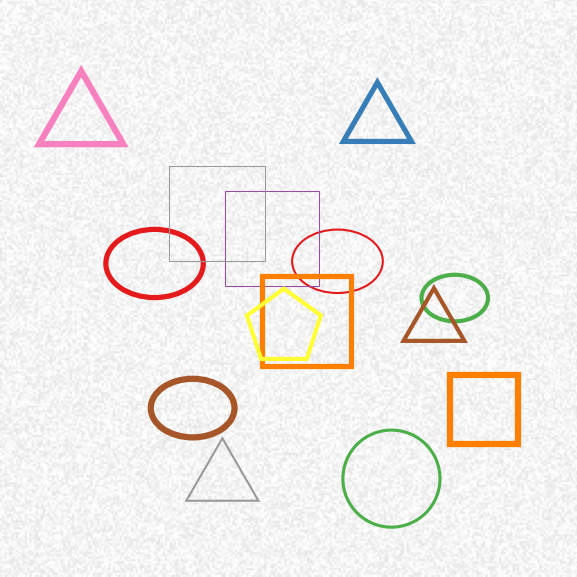[{"shape": "oval", "thickness": 2.5, "radius": 0.42, "center": [0.268, 0.543]}, {"shape": "oval", "thickness": 1, "radius": 0.39, "center": [0.584, 0.547]}, {"shape": "triangle", "thickness": 2.5, "radius": 0.34, "center": [0.653, 0.788]}, {"shape": "oval", "thickness": 2, "radius": 0.29, "center": [0.787, 0.483]}, {"shape": "circle", "thickness": 1.5, "radius": 0.42, "center": [0.678, 0.17]}, {"shape": "square", "thickness": 0.5, "radius": 0.41, "center": [0.471, 0.586]}, {"shape": "square", "thickness": 2.5, "radius": 0.39, "center": [0.531, 0.443]}, {"shape": "square", "thickness": 3, "radius": 0.3, "center": [0.838, 0.29]}, {"shape": "pentagon", "thickness": 2, "radius": 0.34, "center": [0.492, 0.432]}, {"shape": "oval", "thickness": 3, "radius": 0.36, "center": [0.334, 0.292]}, {"shape": "triangle", "thickness": 2, "radius": 0.3, "center": [0.751, 0.439]}, {"shape": "triangle", "thickness": 3, "radius": 0.42, "center": [0.141, 0.792]}, {"shape": "square", "thickness": 0.5, "radius": 0.41, "center": [0.376, 0.63]}, {"shape": "triangle", "thickness": 1, "radius": 0.36, "center": [0.385, 0.168]}]